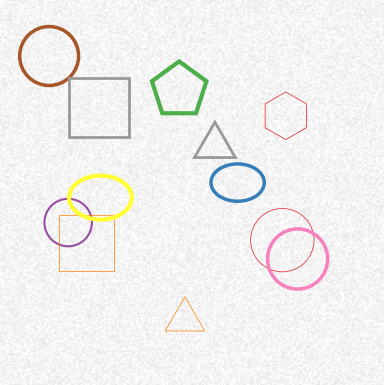[{"shape": "circle", "thickness": 0.5, "radius": 0.41, "center": [0.733, 0.376]}, {"shape": "hexagon", "thickness": 0.5, "radius": 0.31, "center": [0.742, 0.699]}, {"shape": "oval", "thickness": 2.5, "radius": 0.35, "center": [0.617, 0.526]}, {"shape": "pentagon", "thickness": 3, "radius": 0.37, "center": [0.465, 0.766]}, {"shape": "circle", "thickness": 1.5, "radius": 0.31, "center": [0.177, 0.422]}, {"shape": "square", "thickness": 0.5, "radius": 0.36, "center": [0.225, 0.369]}, {"shape": "triangle", "thickness": 0.5, "radius": 0.3, "center": [0.48, 0.17]}, {"shape": "oval", "thickness": 3, "radius": 0.41, "center": [0.261, 0.487]}, {"shape": "circle", "thickness": 2.5, "radius": 0.38, "center": [0.128, 0.854]}, {"shape": "circle", "thickness": 2.5, "radius": 0.39, "center": [0.773, 0.327]}, {"shape": "triangle", "thickness": 2, "radius": 0.31, "center": [0.558, 0.621]}, {"shape": "square", "thickness": 2, "radius": 0.38, "center": [0.257, 0.72]}]